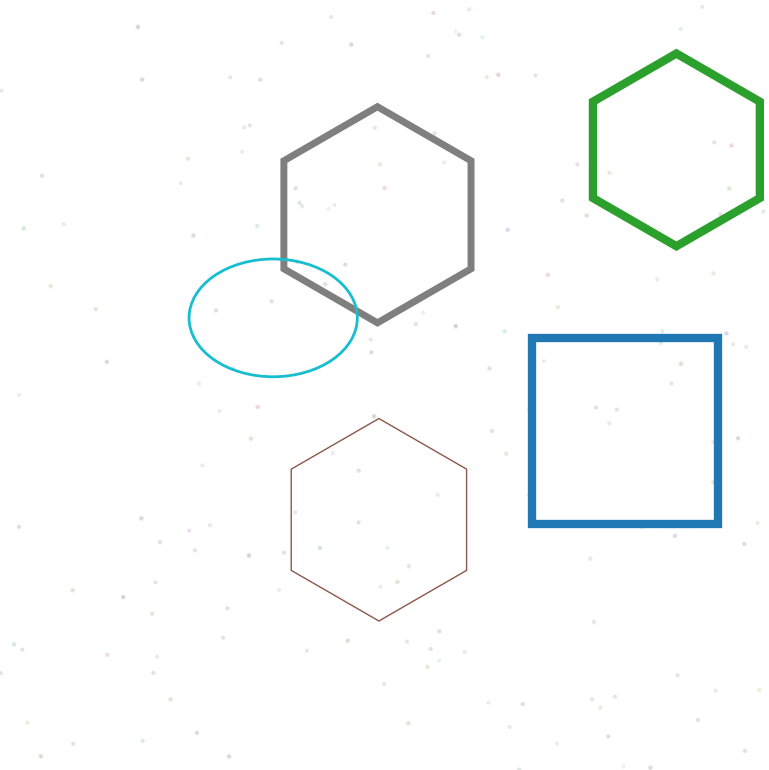[{"shape": "square", "thickness": 3, "radius": 0.6, "center": [0.812, 0.44]}, {"shape": "hexagon", "thickness": 3, "radius": 0.63, "center": [0.878, 0.805]}, {"shape": "hexagon", "thickness": 0.5, "radius": 0.66, "center": [0.492, 0.325]}, {"shape": "hexagon", "thickness": 2.5, "radius": 0.7, "center": [0.49, 0.721]}, {"shape": "oval", "thickness": 1, "radius": 0.55, "center": [0.355, 0.587]}]